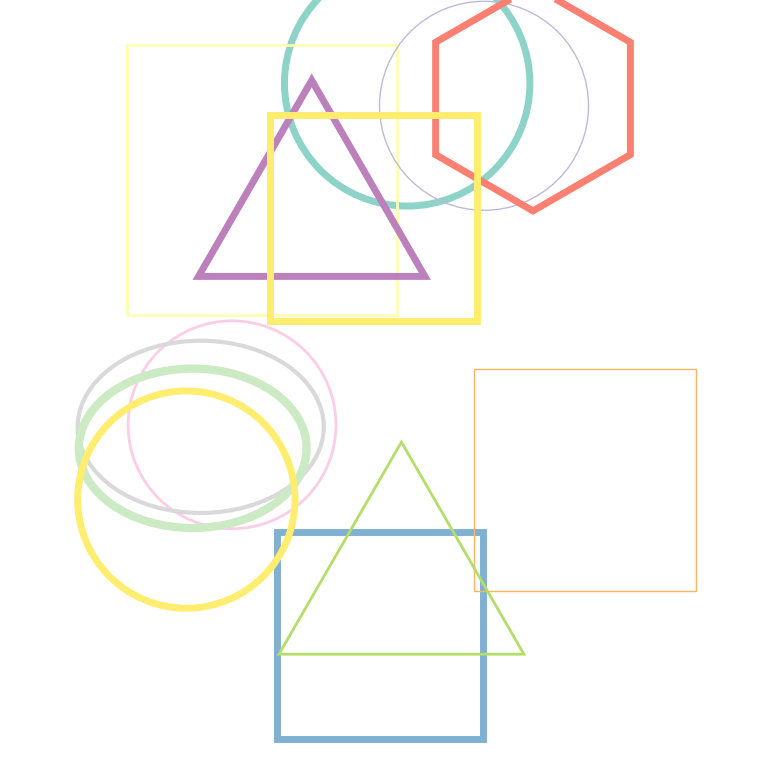[{"shape": "circle", "thickness": 2.5, "radius": 0.8, "center": [0.529, 0.892]}, {"shape": "square", "thickness": 1, "radius": 0.88, "center": [0.34, 0.766]}, {"shape": "circle", "thickness": 0.5, "radius": 0.68, "center": [0.629, 0.863]}, {"shape": "hexagon", "thickness": 2.5, "radius": 0.73, "center": [0.692, 0.872]}, {"shape": "square", "thickness": 2.5, "radius": 0.67, "center": [0.494, 0.174]}, {"shape": "square", "thickness": 0.5, "radius": 0.72, "center": [0.76, 0.377]}, {"shape": "triangle", "thickness": 1, "radius": 0.92, "center": [0.521, 0.242]}, {"shape": "circle", "thickness": 1, "radius": 0.67, "center": [0.301, 0.448]}, {"shape": "oval", "thickness": 1.5, "radius": 0.8, "center": [0.261, 0.446]}, {"shape": "triangle", "thickness": 2.5, "radius": 0.85, "center": [0.405, 0.726]}, {"shape": "oval", "thickness": 3, "radius": 0.74, "center": [0.25, 0.418]}, {"shape": "square", "thickness": 2.5, "radius": 0.67, "center": [0.485, 0.717]}, {"shape": "circle", "thickness": 2.5, "radius": 0.71, "center": [0.242, 0.351]}]